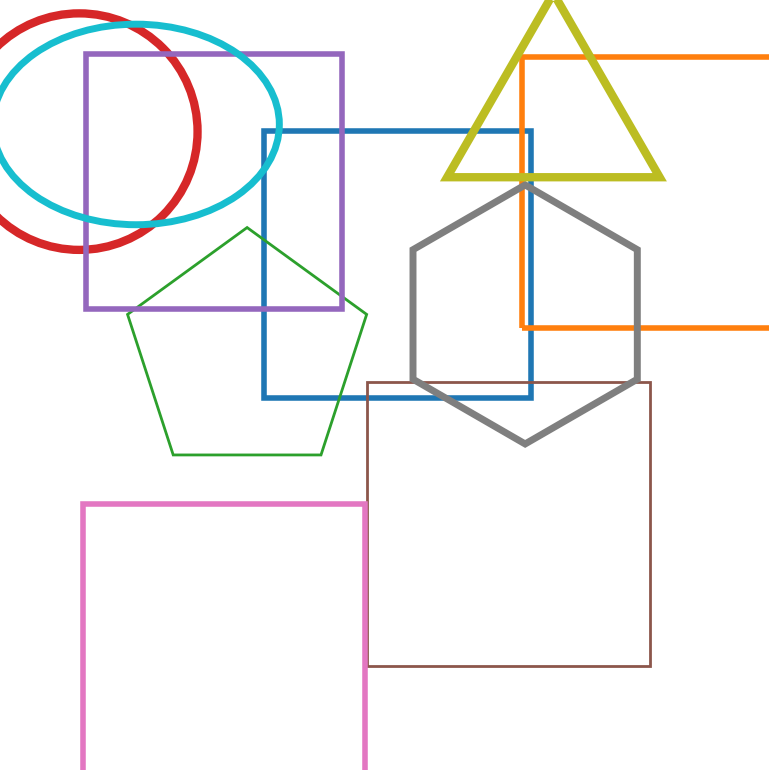[{"shape": "square", "thickness": 2, "radius": 0.87, "center": [0.516, 0.657]}, {"shape": "square", "thickness": 2, "radius": 0.88, "center": [0.854, 0.75]}, {"shape": "pentagon", "thickness": 1, "radius": 0.82, "center": [0.321, 0.541]}, {"shape": "circle", "thickness": 3, "radius": 0.77, "center": [0.103, 0.829]}, {"shape": "square", "thickness": 2, "radius": 0.83, "center": [0.278, 0.764]}, {"shape": "square", "thickness": 1, "radius": 0.92, "center": [0.661, 0.319]}, {"shape": "square", "thickness": 2, "radius": 0.91, "center": [0.291, 0.162]}, {"shape": "hexagon", "thickness": 2.5, "radius": 0.84, "center": [0.682, 0.592]}, {"shape": "triangle", "thickness": 3, "radius": 0.8, "center": [0.719, 0.85]}, {"shape": "oval", "thickness": 2.5, "radius": 0.93, "center": [0.177, 0.838]}]